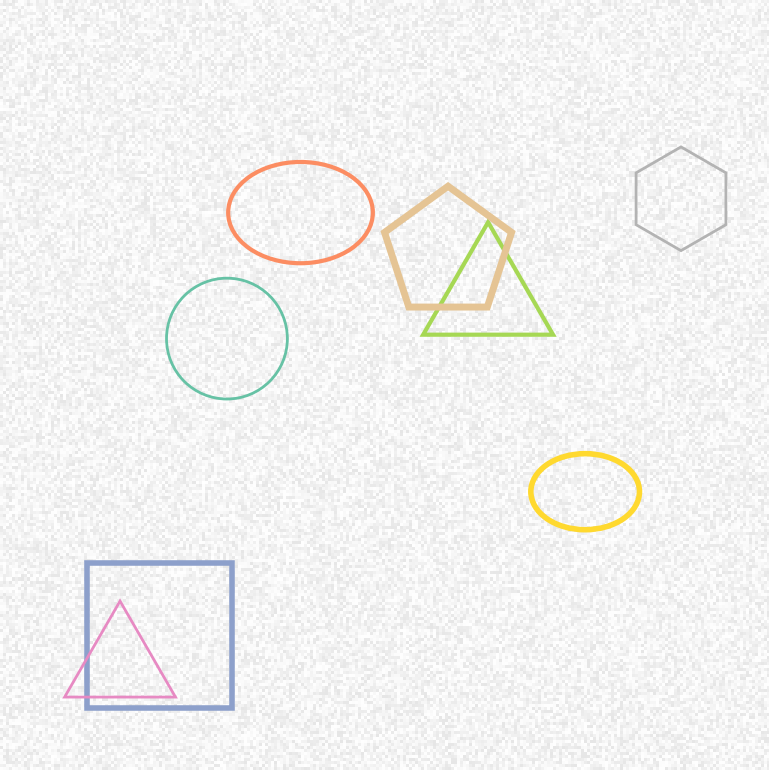[{"shape": "circle", "thickness": 1, "radius": 0.39, "center": [0.295, 0.56]}, {"shape": "oval", "thickness": 1.5, "radius": 0.47, "center": [0.39, 0.724]}, {"shape": "square", "thickness": 2, "radius": 0.47, "center": [0.207, 0.175]}, {"shape": "triangle", "thickness": 1, "radius": 0.42, "center": [0.156, 0.136]}, {"shape": "triangle", "thickness": 1.5, "radius": 0.49, "center": [0.634, 0.614]}, {"shape": "oval", "thickness": 2, "radius": 0.35, "center": [0.76, 0.361]}, {"shape": "pentagon", "thickness": 2.5, "radius": 0.43, "center": [0.582, 0.671]}, {"shape": "hexagon", "thickness": 1, "radius": 0.34, "center": [0.884, 0.742]}]